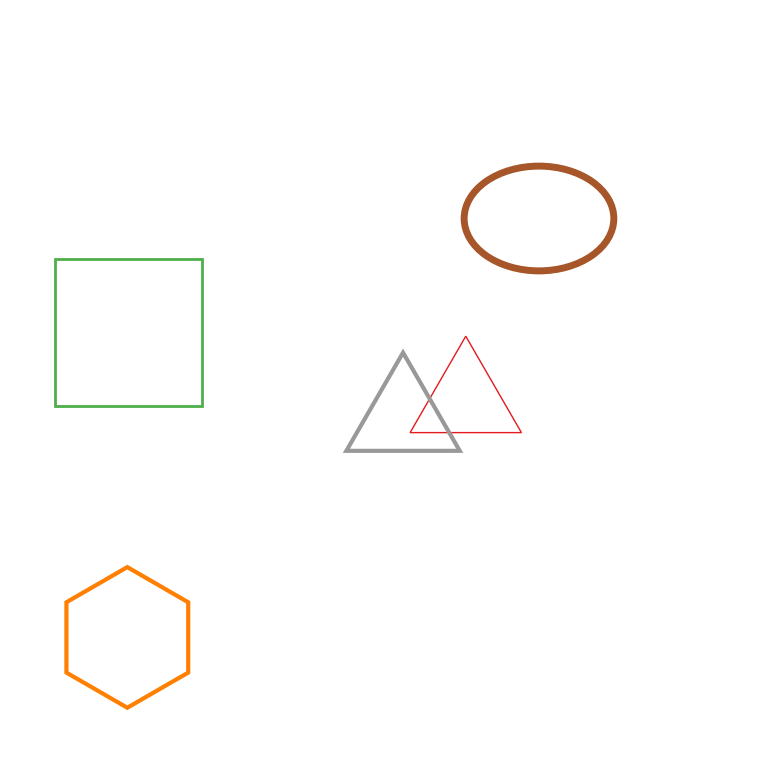[{"shape": "triangle", "thickness": 0.5, "radius": 0.42, "center": [0.605, 0.48]}, {"shape": "square", "thickness": 1, "radius": 0.48, "center": [0.167, 0.568]}, {"shape": "hexagon", "thickness": 1.5, "radius": 0.46, "center": [0.165, 0.172]}, {"shape": "oval", "thickness": 2.5, "radius": 0.49, "center": [0.7, 0.716]}, {"shape": "triangle", "thickness": 1.5, "radius": 0.43, "center": [0.523, 0.457]}]